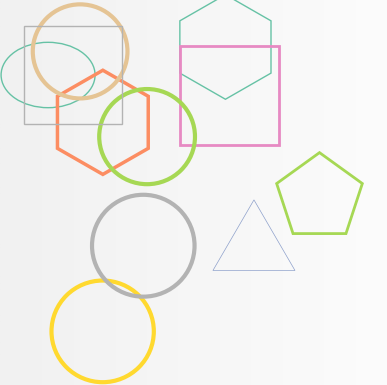[{"shape": "oval", "thickness": 1, "radius": 0.61, "center": [0.124, 0.805]}, {"shape": "hexagon", "thickness": 1, "radius": 0.68, "center": [0.582, 0.878]}, {"shape": "hexagon", "thickness": 2.5, "radius": 0.68, "center": [0.265, 0.682]}, {"shape": "triangle", "thickness": 0.5, "radius": 0.61, "center": [0.655, 0.359]}, {"shape": "square", "thickness": 2, "radius": 0.64, "center": [0.592, 0.753]}, {"shape": "circle", "thickness": 3, "radius": 0.62, "center": [0.38, 0.645]}, {"shape": "pentagon", "thickness": 2, "radius": 0.58, "center": [0.825, 0.487]}, {"shape": "circle", "thickness": 3, "radius": 0.66, "center": [0.265, 0.139]}, {"shape": "circle", "thickness": 3, "radius": 0.61, "center": [0.207, 0.867]}, {"shape": "circle", "thickness": 3, "radius": 0.66, "center": [0.37, 0.362]}, {"shape": "square", "thickness": 1, "radius": 0.64, "center": [0.189, 0.806]}]